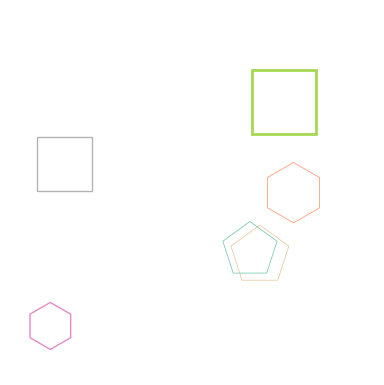[{"shape": "pentagon", "thickness": 0.5, "radius": 0.37, "center": [0.649, 0.351]}, {"shape": "hexagon", "thickness": 0.5, "radius": 0.39, "center": [0.762, 0.5]}, {"shape": "hexagon", "thickness": 1, "radius": 0.31, "center": [0.131, 0.153]}, {"shape": "square", "thickness": 2, "radius": 0.42, "center": [0.738, 0.736]}, {"shape": "pentagon", "thickness": 0.5, "radius": 0.4, "center": [0.675, 0.336]}, {"shape": "square", "thickness": 1, "radius": 0.35, "center": [0.168, 0.574]}]